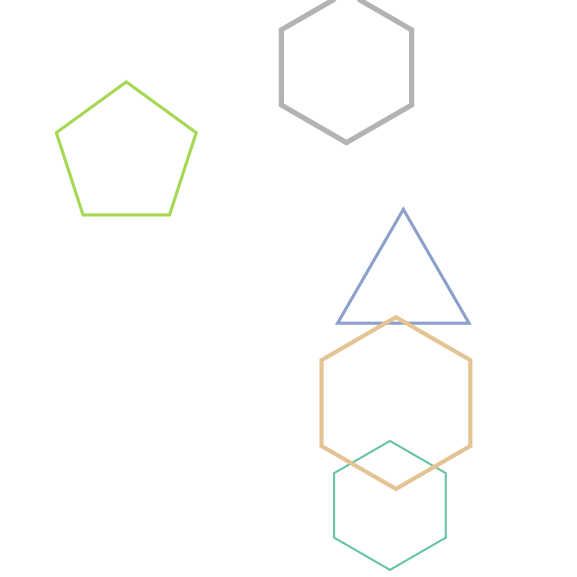[{"shape": "hexagon", "thickness": 1, "radius": 0.56, "center": [0.675, 0.124]}, {"shape": "triangle", "thickness": 1.5, "radius": 0.66, "center": [0.698, 0.505]}, {"shape": "pentagon", "thickness": 1.5, "radius": 0.64, "center": [0.219, 0.73]}, {"shape": "hexagon", "thickness": 2, "radius": 0.74, "center": [0.686, 0.301]}, {"shape": "hexagon", "thickness": 2.5, "radius": 0.65, "center": [0.6, 0.882]}]